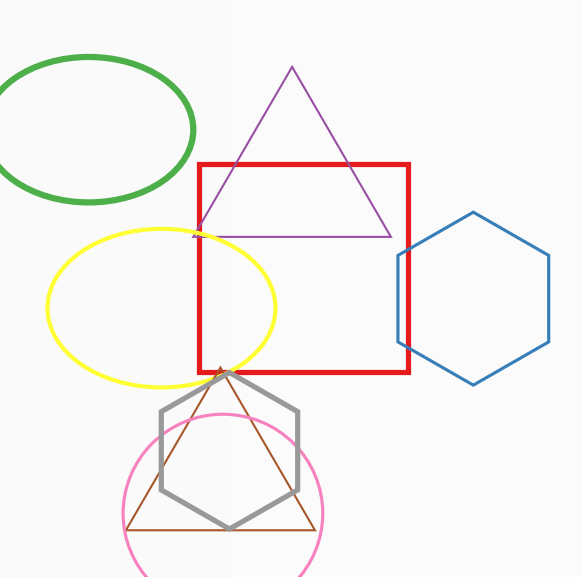[{"shape": "square", "thickness": 2.5, "radius": 0.9, "center": [0.522, 0.535]}, {"shape": "hexagon", "thickness": 1.5, "radius": 0.75, "center": [0.814, 0.482]}, {"shape": "oval", "thickness": 3, "radius": 0.9, "center": [0.153, 0.775]}, {"shape": "triangle", "thickness": 1, "radius": 0.98, "center": [0.503, 0.687]}, {"shape": "oval", "thickness": 2, "radius": 0.98, "center": [0.278, 0.466]}, {"shape": "triangle", "thickness": 1, "radius": 0.94, "center": [0.379, 0.175]}, {"shape": "circle", "thickness": 1.5, "radius": 0.86, "center": [0.384, 0.11]}, {"shape": "hexagon", "thickness": 2.5, "radius": 0.68, "center": [0.395, 0.219]}]